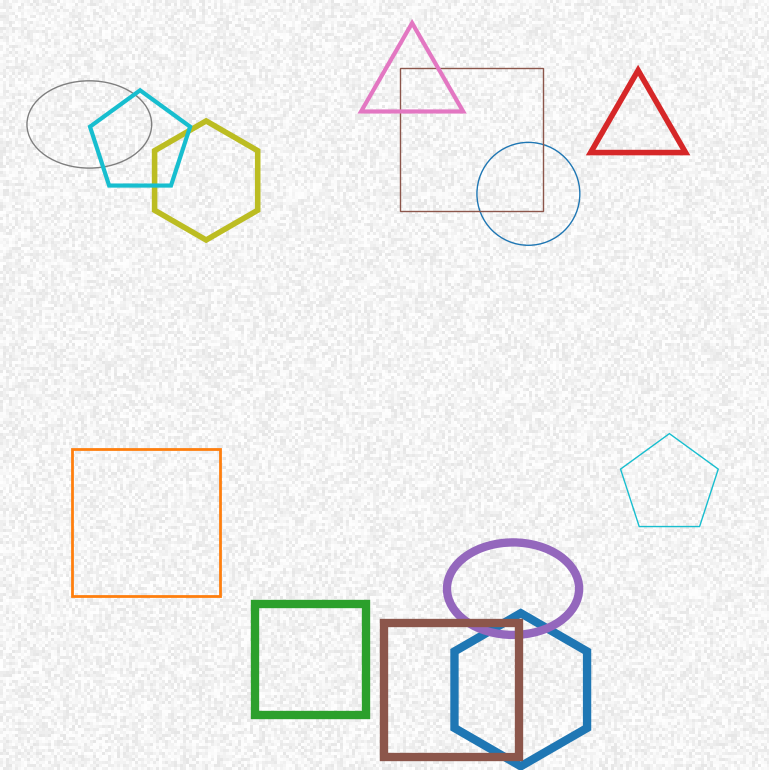[{"shape": "circle", "thickness": 0.5, "radius": 0.33, "center": [0.686, 0.748]}, {"shape": "hexagon", "thickness": 3, "radius": 0.5, "center": [0.676, 0.104]}, {"shape": "square", "thickness": 1, "radius": 0.48, "center": [0.19, 0.322]}, {"shape": "square", "thickness": 3, "radius": 0.36, "center": [0.403, 0.144]}, {"shape": "triangle", "thickness": 2, "radius": 0.36, "center": [0.829, 0.837]}, {"shape": "oval", "thickness": 3, "radius": 0.43, "center": [0.666, 0.235]}, {"shape": "square", "thickness": 0.5, "radius": 0.46, "center": [0.613, 0.819]}, {"shape": "square", "thickness": 3, "radius": 0.44, "center": [0.587, 0.104]}, {"shape": "triangle", "thickness": 1.5, "radius": 0.38, "center": [0.535, 0.893]}, {"shape": "oval", "thickness": 0.5, "radius": 0.4, "center": [0.116, 0.838]}, {"shape": "hexagon", "thickness": 2, "radius": 0.39, "center": [0.268, 0.766]}, {"shape": "pentagon", "thickness": 1.5, "radius": 0.34, "center": [0.182, 0.814]}, {"shape": "pentagon", "thickness": 0.5, "radius": 0.33, "center": [0.869, 0.37]}]